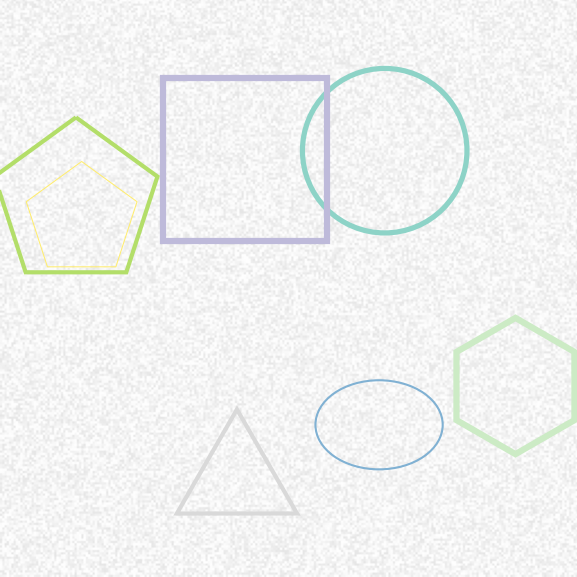[{"shape": "circle", "thickness": 2.5, "radius": 0.71, "center": [0.666, 0.738]}, {"shape": "square", "thickness": 3, "radius": 0.71, "center": [0.424, 0.723]}, {"shape": "oval", "thickness": 1, "radius": 0.55, "center": [0.656, 0.264]}, {"shape": "pentagon", "thickness": 2, "radius": 0.74, "center": [0.132, 0.648]}, {"shape": "triangle", "thickness": 2, "radius": 0.6, "center": [0.41, 0.17]}, {"shape": "hexagon", "thickness": 3, "radius": 0.59, "center": [0.893, 0.331]}, {"shape": "pentagon", "thickness": 0.5, "radius": 0.5, "center": [0.141, 0.619]}]